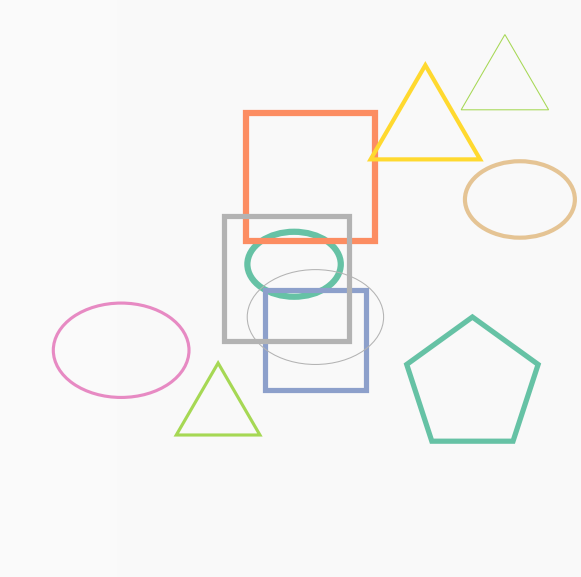[{"shape": "oval", "thickness": 3, "radius": 0.4, "center": [0.506, 0.542]}, {"shape": "pentagon", "thickness": 2.5, "radius": 0.59, "center": [0.813, 0.331]}, {"shape": "square", "thickness": 3, "radius": 0.55, "center": [0.534, 0.692]}, {"shape": "square", "thickness": 2.5, "radius": 0.43, "center": [0.543, 0.411]}, {"shape": "oval", "thickness": 1.5, "radius": 0.58, "center": [0.208, 0.393]}, {"shape": "triangle", "thickness": 0.5, "radius": 0.43, "center": [0.869, 0.852]}, {"shape": "triangle", "thickness": 1.5, "radius": 0.42, "center": [0.375, 0.287]}, {"shape": "triangle", "thickness": 2, "radius": 0.54, "center": [0.732, 0.778]}, {"shape": "oval", "thickness": 2, "radius": 0.47, "center": [0.894, 0.654]}, {"shape": "oval", "thickness": 0.5, "radius": 0.59, "center": [0.543, 0.45]}, {"shape": "square", "thickness": 2.5, "radius": 0.54, "center": [0.493, 0.518]}]